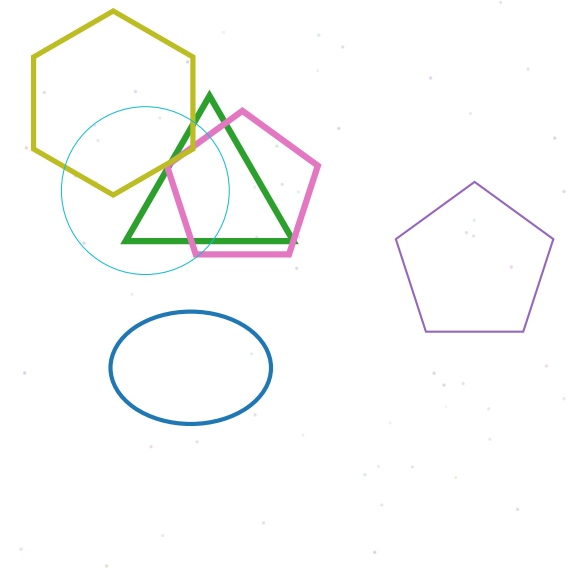[{"shape": "oval", "thickness": 2, "radius": 0.69, "center": [0.33, 0.362]}, {"shape": "triangle", "thickness": 3, "radius": 0.84, "center": [0.363, 0.665]}, {"shape": "pentagon", "thickness": 1, "radius": 0.72, "center": [0.822, 0.541]}, {"shape": "pentagon", "thickness": 3, "radius": 0.69, "center": [0.42, 0.67]}, {"shape": "hexagon", "thickness": 2.5, "radius": 0.8, "center": [0.196, 0.821]}, {"shape": "circle", "thickness": 0.5, "radius": 0.73, "center": [0.252, 0.669]}]